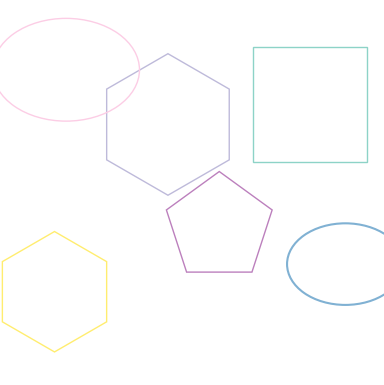[{"shape": "square", "thickness": 1, "radius": 0.75, "center": [0.805, 0.729]}, {"shape": "hexagon", "thickness": 1, "radius": 0.92, "center": [0.436, 0.677]}, {"shape": "oval", "thickness": 1.5, "radius": 0.76, "center": [0.897, 0.314]}, {"shape": "oval", "thickness": 1, "radius": 0.95, "center": [0.172, 0.819]}, {"shape": "pentagon", "thickness": 1, "radius": 0.72, "center": [0.57, 0.41]}, {"shape": "hexagon", "thickness": 1, "radius": 0.78, "center": [0.142, 0.242]}]